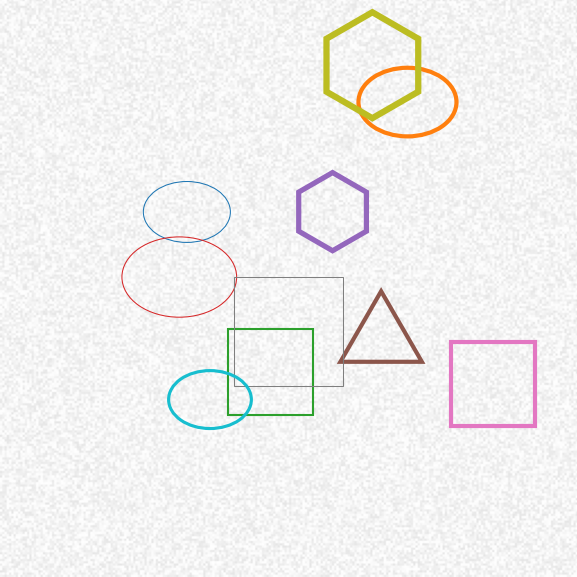[{"shape": "oval", "thickness": 0.5, "radius": 0.38, "center": [0.324, 0.632]}, {"shape": "oval", "thickness": 2, "radius": 0.42, "center": [0.706, 0.822]}, {"shape": "square", "thickness": 1, "radius": 0.37, "center": [0.469, 0.355]}, {"shape": "oval", "thickness": 0.5, "radius": 0.5, "center": [0.31, 0.519]}, {"shape": "hexagon", "thickness": 2.5, "radius": 0.34, "center": [0.576, 0.633]}, {"shape": "triangle", "thickness": 2, "radius": 0.41, "center": [0.66, 0.413]}, {"shape": "square", "thickness": 2, "radius": 0.37, "center": [0.853, 0.334]}, {"shape": "square", "thickness": 0.5, "radius": 0.47, "center": [0.499, 0.425]}, {"shape": "hexagon", "thickness": 3, "radius": 0.46, "center": [0.645, 0.886]}, {"shape": "oval", "thickness": 1.5, "radius": 0.36, "center": [0.364, 0.307]}]